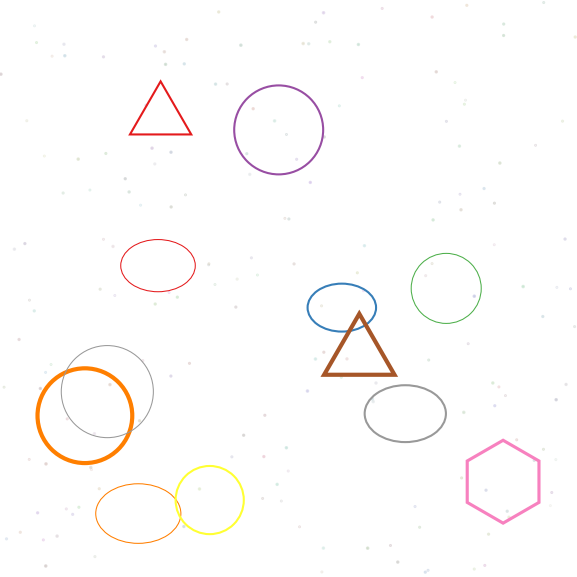[{"shape": "triangle", "thickness": 1, "radius": 0.31, "center": [0.278, 0.797]}, {"shape": "oval", "thickness": 0.5, "radius": 0.32, "center": [0.274, 0.539]}, {"shape": "oval", "thickness": 1, "radius": 0.3, "center": [0.592, 0.466]}, {"shape": "circle", "thickness": 0.5, "radius": 0.3, "center": [0.773, 0.5]}, {"shape": "circle", "thickness": 1, "radius": 0.39, "center": [0.483, 0.774]}, {"shape": "circle", "thickness": 2, "radius": 0.41, "center": [0.147, 0.279]}, {"shape": "oval", "thickness": 0.5, "radius": 0.37, "center": [0.239, 0.11]}, {"shape": "circle", "thickness": 1, "radius": 0.3, "center": [0.363, 0.133]}, {"shape": "triangle", "thickness": 2, "radius": 0.35, "center": [0.622, 0.385]}, {"shape": "hexagon", "thickness": 1.5, "radius": 0.36, "center": [0.871, 0.165]}, {"shape": "circle", "thickness": 0.5, "radius": 0.4, "center": [0.186, 0.321]}, {"shape": "oval", "thickness": 1, "radius": 0.35, "center": [0.702, 0.283]}]